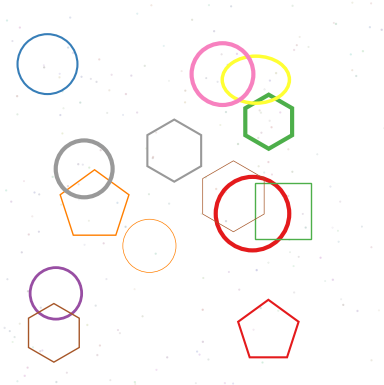[{"shape": "pentagon", "thickness": 1.5, "radius": 0.41, "center": [0.697, 0.139]}, {"shape": "circle", "thickness": 3, "radius": 0.48, "center": [0.656, 0.445]}, {"shape": "circle", "thickness": 1.5, "radius": 0.39, "center": [0.123, 0.833]}, {"shape": "square", "thickness": 1, "radius": 0.36, "center": [0.735, 0.451]}, {"shape": "hexagon", "thickness": 3, "radius": 0.35, "center": [0.698, 0.684]}, {"shape": "circle", "thickness": 2, "radius": 0.33, "center": [0.145, 0.238]}, {"shape": "circle", "thickness": 0.5, "radius": 0.35, "center": [0.388, 0.361]}, {"shape": "pentagon", "thickness": 1, "radius": 0.47, "center": [0.246, 0.465]}, {"shape": "oval", "thickness": 2.5, "radius": 0.44, "center": [0.664, 0.793]}, {"shape": "hexagon", "thickness": 1, "radius": 0.38, "center": [0.14, 0.135]}, {"shape": "hexagon", "thickness": 0.5, "radius": 0.46, "center": [0.606, 0.49]}, {"shape": "circle", "thickness": 3, "radius": 0.4, "center": [0.578, 0.808]}, {"shape": "hexagon", "thickness": 1.5, "radius": 0.4, "center": [0.453, 0.609]}, {"shape": "circle", "thickness": 3, "radius": 0.37, "center": [0.219, 0.561]}]